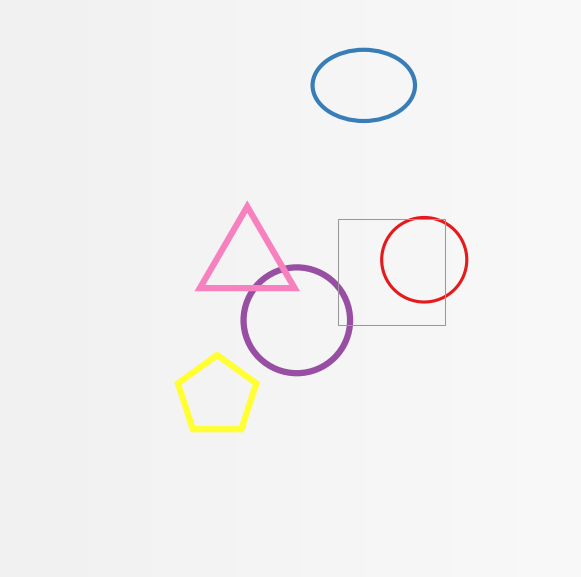[{"shape": "circle", "thickness": 1.5, "radius": 0.37, "center": [0.73, 0.549]}, {"shape": "oval", "thickness": 2, "radius": 0.44, "center": [0.626, 0.851]}, {"shape": "circle", "thickness": 3, "radius": 0.46, "center": [0.511, 0.445]}, {"shape": "pentagon", "thickness": 3, "radius": 0.35, "center": [0.374, 0.313]}, {"shape": "triangle", "thickness": 3, "radius": 0.47, "center": [0.425, 0.547]}, {"shape": "square", "thickness": 0.5, "radius": 0.46, "center": [0.674, 0.528]}]